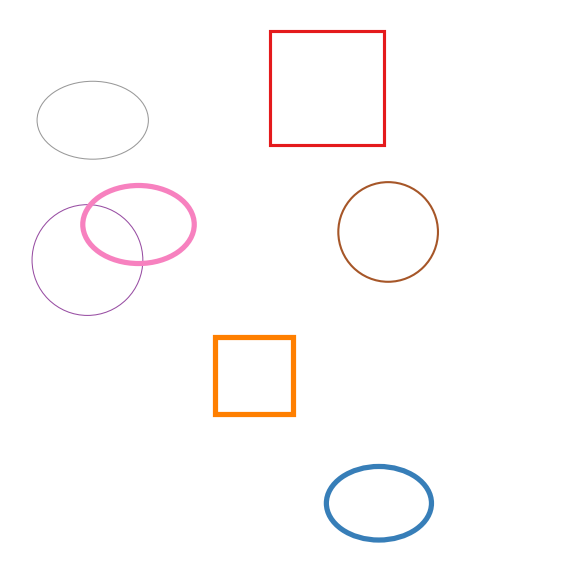[{"shape": "square", "thickness": 1.5, "radius": 0.49, "center": [0.567, 0.847]}, {"shape": "oval", "thickness": 2.5, "radius": 0.46, "center": [0.656, 0.128]}, {"shape": "circle", "thickness": 0.5, "radius": 0.48, "center": [0.151, 0.549]}, {"shape": "square", "thickness": 2.5, "radius": 0.34, "center": [0.44, 0.349]}, {"shape": "circle", "thickness": 1, "radius": 0.43, "center": [0.672, 0.597]}, {"shape": "oval", "thickness": 2.5, "radius": 0.48, "center": [0.24, 0.61]}, {"shape": "oval", "thickness": 0.5, "radius": 0.48, "center": [0.161, 0.791]}]